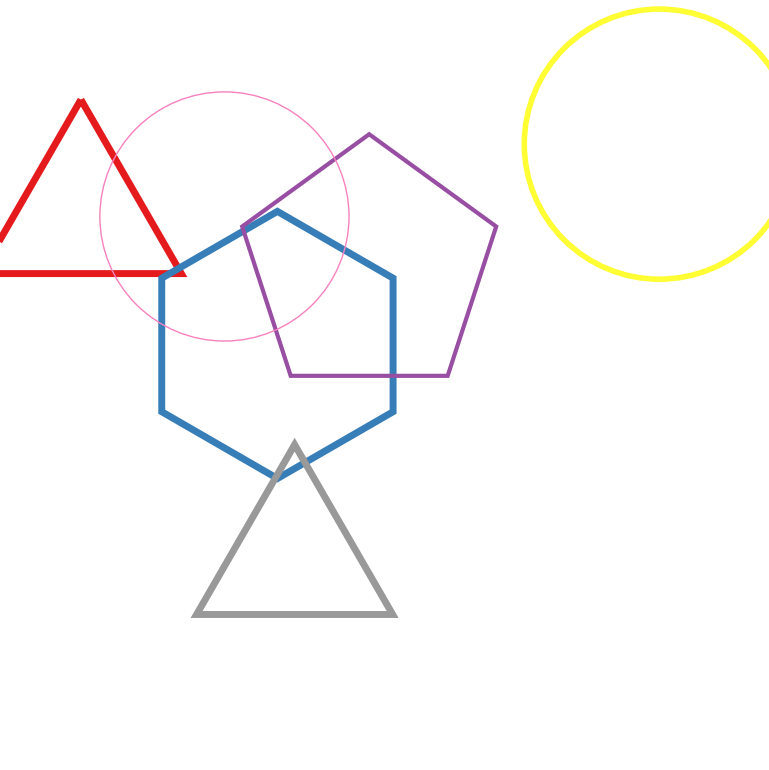[{"shape": "triangle", "thickness": 2.5, "radius": 0.75, "center": [0.105, 0.72]}, {"shape": "hexagon", "thickness": 2.5, "radius": 0.87, "center": [0.36, 0.552]}, {"shape": "pentagon", "thickness": 1.5, "radius": 0.87, "center": [0.479, 0.652]}, {"shape": "circle", "thickness": 2, "radius": 0.88, "center": [0.856, 0.813]}, {"shape": "circle", "thickness": 0.5, "radius": 0.81, "center": [0.291, 0.719]}, {"shape": "triangle", "thickness": 2.5, "radius": 0.74, "center": [0.383, 0.275]}]